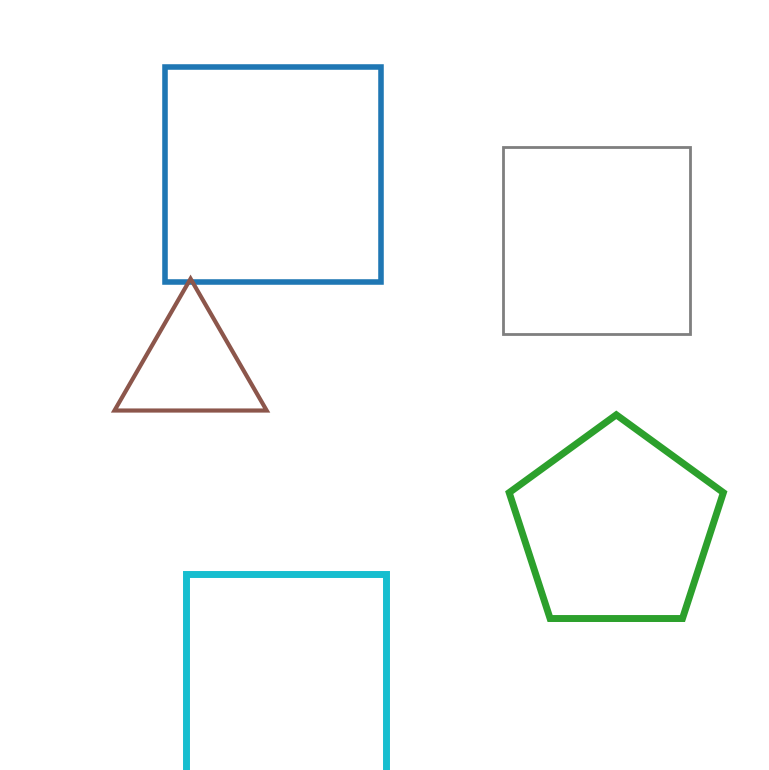[{"shape": "square", "thickness": 2, "radius": 0.7, "center": [0.355, 0.773]}, {"shape": "pentagon", "thickness": 2.5, "radius": 0.73, "center": [0.8, 0.315]}, {"shape": "triangle", "thickness": 1.5, "radius": 0.57, "center": [0.248, 0.524]}, {"shape": "square", "thickness": 1, "radius": 0.61, "center": [0.774, 0.687]}, {"shape": "square", "thickness": 2.5, "radius": 0.65, "center": [0.371, 0.125]}]